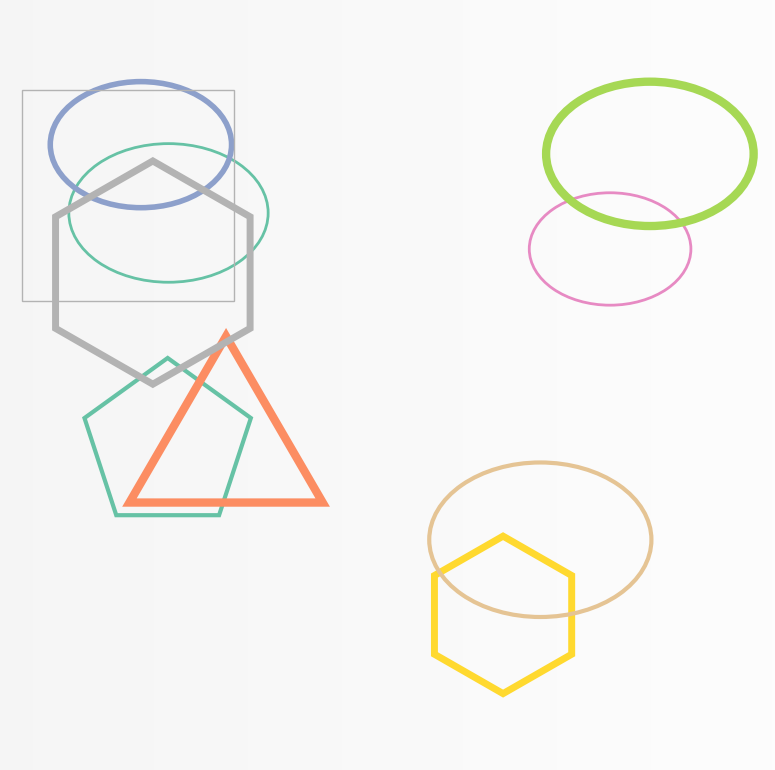[{"shape": "pentagon", "thickness": 1.5, "radius": 0.56, "center": [0.216, 0.422]}, {"shape": "oval", "thickness": 1, "radius": 0.64, "center": [0.217, 0.723]}, {"shape": "triangle", "thickness": 3, "radius": 0.72, "center": [0.292, 0.419]}, {"shape": "oval", "thickness": 2, "radius": 0.58, "center": [0.182, 0.812]}, {"shape": "oval", "thickness": 1, "radius": 0.52, "center": [0.787, 0.677]}, {"shape": "oval", "thickness": 3, "radius": 0.67, "center": [0.839, 0.8]}, {"shape": "hexagon", "thickness": 2.5, "radius": 0.51, "center": [0.649, 0.201]}, {"shape": "oval", "thickness": 1.5, "radius": 0.72, "center": [0.697, 0.299]}, {"shape": "hexagon", "thickness": 2.5, "radius": 0.72, "center": [0.197, 0.646]}, {"shape": "square", "thickness": 0.5, "radius": 0.69, "center": [0.165, 0.746]}]